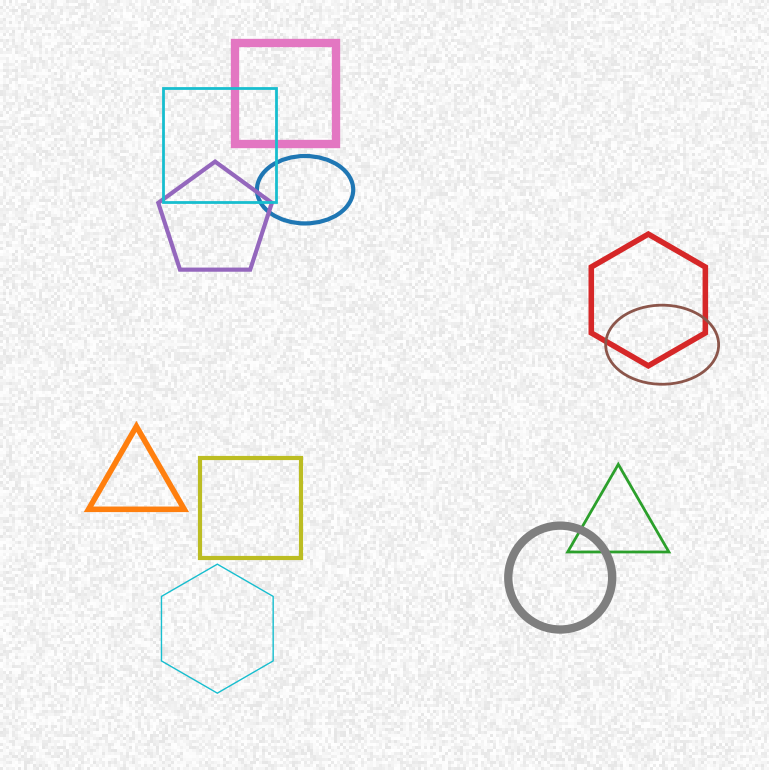[{"shape": "oval", "thickness": 1.5, "radius": 0.31, "center": [0.396, 0.754]}, {"shape": "triangle", "thickness": 2, "radius": 0.36, "center": [0.177, 0.374]}, {"shape": "triangle", "thickness": 1, "radius": 0.38, "center": [0.803, 0.321]}, {"shape": "hexagon", "thickness": 2, "radius": 0.43, "center": [0.842, 0.61]}, {"shape": "pentagon", "thickness": 1.5, "radius": 0.39, "center": [0.279, 0.713]}, {"shape": "oval", "thickness": 1, "radius": 0.37, "center": [0.86, 0.552]}, {"shape": "square", "thickness": 3, "radius": 0.33, "center": [0.371, 0.878]}, {"shape": "circle", "thickness": 3, "radius": 0.34, "center": [0.728, 0.25]}, {"shape": "square", "thickness": 1.5, "radius": 0.33, "center": [0.325, 0.34]}, {"shape": "hexagon", "thickness": 0.5, "radius": 0.42, "center": [0.282, 0.184]}, {"shape": "square", "thickness": 1, "radius": 0.37, "center": [0.285, 0.811]}]